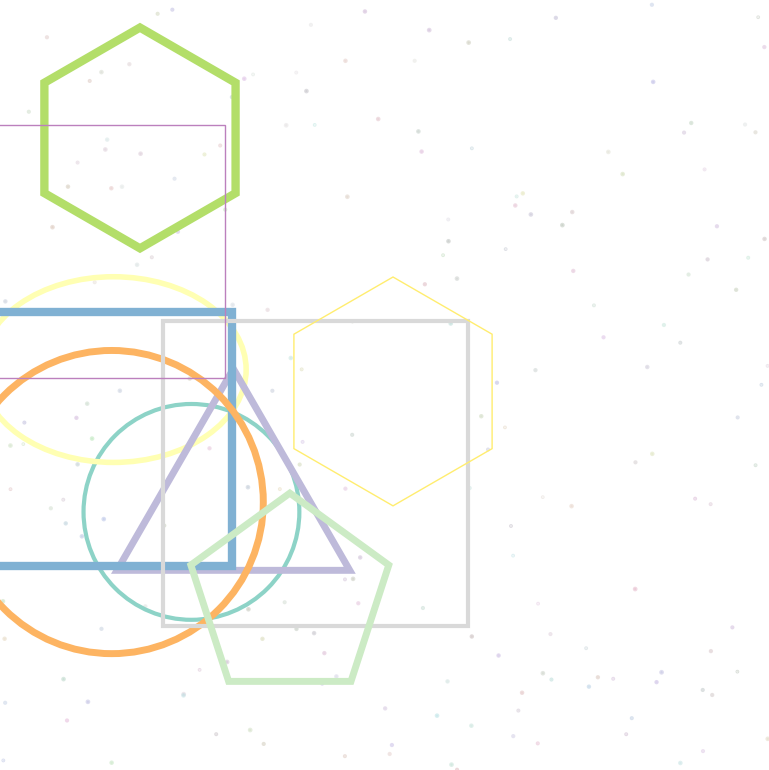[{"shape": "circle", "thickness": 1.5, "radius": 0.7, "center": [0.249, 0.335]}, {"shape": "oval", "thickness": 2, "radius": 0.86, "center": [0.147, 0.52]}, {"shape": "triangle", "thickness": 2.5, "radius": 0.87, "center": [0.303, 0.347]}, {"shape": "square", "thickness": 3, "radius": 0.82, "center": [0.136, 0.43]}, {"shape": "circle", "thickness": 2.5, "radius": 0.98, "center": [0.145, 0.348]}, {"shape": "hexagon", "thickness": 3, "radius": 0.72, "center": [0.182, 0.821]}, {"shape": "square", "thickness": 1.5, "radius": 0.99, "center": [0.409, 0.385]}, {"shape": "square", "thickness": 0.5, "radius": 0.82, "center": [0.128, 0.673]}, {"shape": "pentagon", "thickness": 2.5, "radius": 0.68, "center": [0.376, 0.224]}, {"shape": "hexagon", "thickness": 0.5, "radius": 0.74, "center": [0.51, 0.492]}]